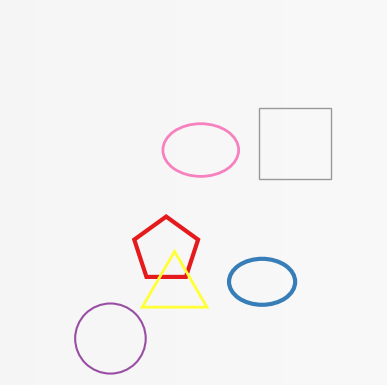[{"shape": "pentagon", "thickness": 3, "radius": 0.43, "center": [0.429, 0.351]}, {"shape": "oval", "thickness": 3, "radius": 0.43, "center": [0.676, 0.268]}, {"shape": "circle", "thickness": 1.5, "radius": 0.46, "center": [0.285, 0.121]}, {"shape": "triangle", "thickness": 2, "radius": 0.48, "center": [0.451, 0.25]}, {"shape": "oval", "thickness": 2, "radius": 0.49, "center": [0.518, 0.61]}, {"shape": "square", "thickness": 1, "radius": 0.46, "center": [0.761, 0.628]}]